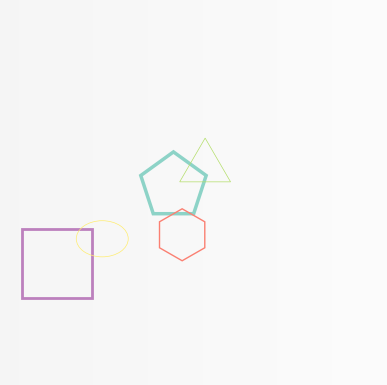[{"shape": "pentagon", "thickness": 2.5, "radius": 0.44, "center": [0.448, 0.517]}, {"shape": "hexagon", "thickness": 1, "radius": 0.34, "center": [0.47, 0.39]}, {"shape": "triangle", "thickness": 0.5, "radius": 0.38, "center": [0.529, 0.566]}, {"shape": "square", "thickness": 2, "radius": 0.45, "center": [0.147, 0.316]}, {"shape": "oval", "thickness": 0.5, "radius": 0.34, "center": [0.264, 0.38]}]